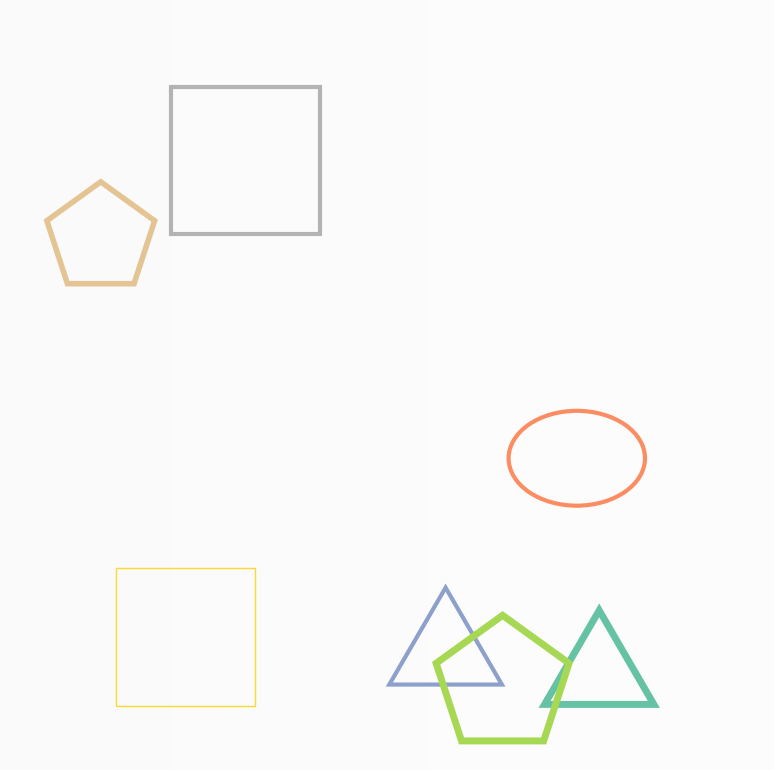[{"shape": "triangle", "thickness": 2.5, "radius": 0.41, "center": [0.773, 0.126]}, {"shape": "oval", "thickness": 1.5, "radius": 0.44, "center": [0.744, 0.405]}, {"shape": "triangle", "thickness": 1.5, "radius": 0.42, "center": [0.575, 0.153]}, {"shape": "pentagon", "thickness": 2.5, "radius": 0.45, "center": [0.649, 0.111]}, {"shape": "square", "thickness": 0.5, "radius": 0.45, "center": [0.239, 0.173]}, {"shape": "pentagon", "thickness": 2, "radius": 0.37, "center": [0.13, 0.691]}, {"shape": "square", "thickness": 1.5, "radius": 0.48, "center": [0.317, 0.792]}]